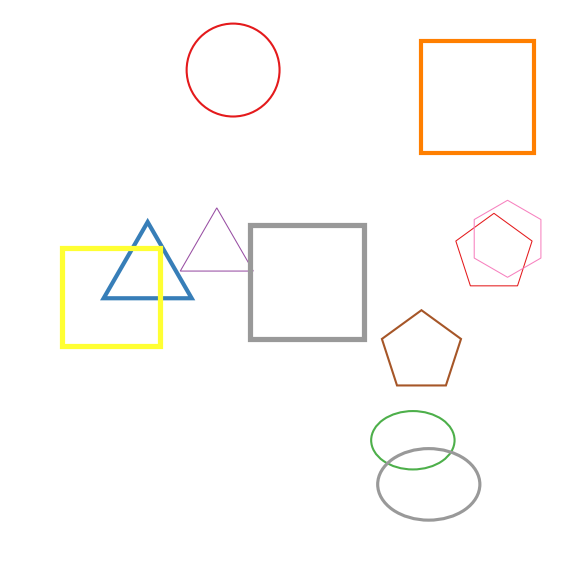[{"shape": "pentagon", "thickness": 0.5, "radius": 0.35, "center": [0.855, 0.56]}, {"shape": "circle", "thickness": 1, "radius": 0.4, "center": [0.404, 0.878]}, {"shape": "triangle", "thickness": 2, "radius": 0.44, "center": [0.256, 0.527]}, {"shape": "oval", "thickness": 1, "radius": 0.36, "center": [0.715, 0.237]}, {"shape": "triangle", "thickness": 0.5, "radius": 0.36, "center": [0.375, 0.566]}, {"shape": "square", "thickness": 2, "radius": 0.49, "center": [0.827, 0.831]}, {"shape": "square", "thickness": 2.5, "radius": 0.43, "center": [0.192, 0.485]}, {"shape": "pentagon", "thickness": 1, "radius": 0.36, "center": [0.73, 0.39]}, {"shape": "hexagon", "thickness": 0.5, "radius": 0.33, "center": [0.879, 0.586]}, {"shape": "oval", "thickness": 1.5, "radius": 0.44, "center": [0.742, 0.16]}, {"shape": "square", "thickness": 2.5, "radius": 0.49, "center": [0.531, 0.512]}]